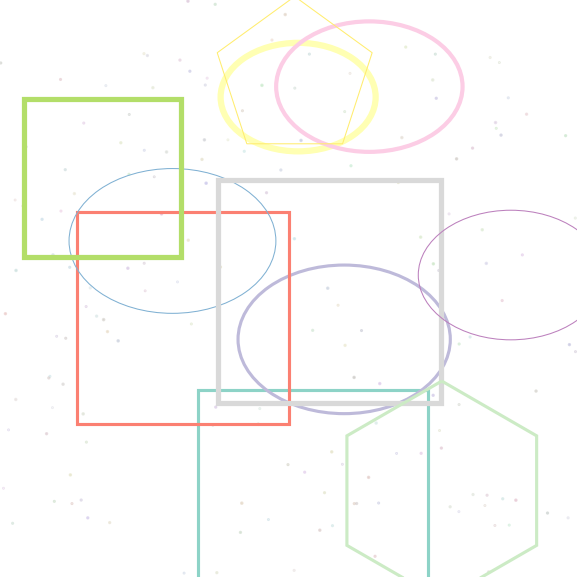[{"shape": "square", "thickness": 1.5, "radius": 1.0, "center": [0.541, 0.125]}, {"shape": "oval", "thickness": 3, "radius": 0.67, "center": [0.516, 0.831]}, {"shape": "oval", "thickness": 1.5, "radius": 0.92, "center": [0.596, 0.412]}, {"shape": "square", "thickness": 1.5, "radius": 0.92, "center": [0.317, 0.449]}, {"shape": "oval", "thickness": 0.5, "radius": 0.9, "center": [0.299, 0.582]}, {"shape": "square", "thickness": 2.5, "radius": 0.68, "center": [0.177, 0.691]}, {"shape": "oval", "thickness": 2, "radius": 0.81, "center": [0.64, 0.849]}, {"shape": "square", "thickness": 2.5, "radius": 0.97, "center": [0.571, 0.495]}, {"shape": "oval", "thickness": 0.5, "radius": 0.8, "center": [0.885, 0.523]}, {"shape": "hexagon", "thickness": 1.5, "radius": 0.95, "center": [0.765, 0.15]}, {"shape": "pentagon", "thickness": 0.5, "radius": 0.71, "center": [0.51, 0.864]}]